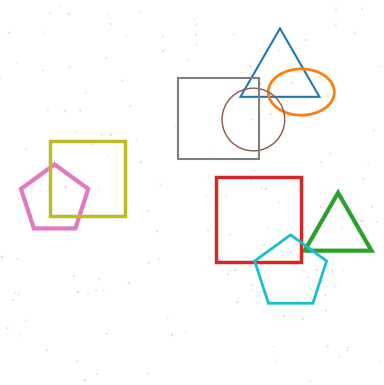[{"shape": "triangle", "thickness": 1.5, "radius": 0.59, "center": [0.727, 0.808]}, {"shape": "oval", "thickness": 2, "radius": 0.43, "center": [0.783, 0.761]}, {"shape": "triangle", "thickness": 3, "radius": 0.5, "center": [0.878, 0.399]}, {"shape": "square", "thickness": 2.5, "radius": 0.55, "center": [0.673, 0.43]}, {"shape": "circle", "thickness": 1, "radius": 0.41, "center": [0.658, 0.69]}, {"shape": "pentagon", "thickness": 3, "radius": 0.46, "center": [0.142, 0.481]}, {"shape": "square", "thickness": 1.5, "radius": 0.52, "center": [0.567, 0.693]}, {"shape": "square", "thickness": 2.5, "radius": 0.49, "center": [0.227, 0.537]}, {"shape": "pentagon", "thickness": 2, "radius": 0.49, "center": [0.755, 0.292]}]